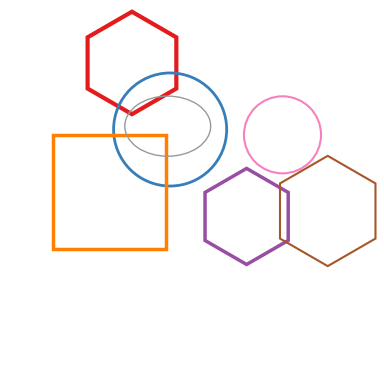[{"shape": "hexagon", "thickness": 3, "radius": 0.67, "center": [0.343, 0.837]}, {"shape": "circle", "thickness": 2, "radius": 0.73, "center": [0.442, 0.664]}, {"shape": "hexagon", "thickness": 2.5, "radius": 0.62, "center": [0.641, 0.438]}, {"shape": "square", "thickness": 2.5, "radius": 0.74, "center": [0.285, 0.502]}, {"shape": "hexagon", "thickness": 1.5, "radius": 0.72, "center": [0.851, 0.452]}, {"shape": "circle", "thickness": 1.5, "radius": 0.5, "center": [0.734, 0.65]}, {"shape": "oval", "thickness": 1, "radius": 0.56, "center": [0.436, 0.672]}]